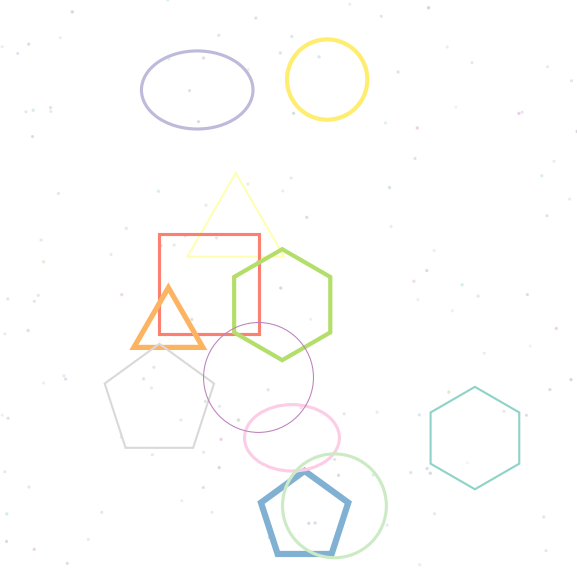[{"shape": "hexagon", "thickness": 1, "radius": 0.44, "center": [0.822, 0.241]}, {"shape": "triangle", "thickness": 1, "radius": 0.48, "center": [0.408, 0.603]}, {"shape": "oval", "thickness": 1.5, "radius": 0.48, "center": [0.342, 0.843]}, {"shape": "square", "thickness": 1.5, "radius": 0.43, "center": [0.363, 0.508]}, {"shape": "pentagon", "thickness": 3, "radius": 0.4, "center": [0.527, 0.104]}, {"shape": "triangle", "thickness": 2.5, "radius": 0.34, "center": [0.292, 0.432]}, {"shape": "hexagon", "thickness": 2, "radius": 0.48, "center": [0.489, 0.472]}, {"shape": "oval", "thickness": 1.5, "radius": 0.41, "center": [0.506, 0.241]}, {"shape": "pentagon", "thickness": 1, "radius": 0.5, "center": [0.276, 0.304]}, {"shape": "circle", "thickness": 0.5, "radius": 0.48, "center": [0.448, 0.346]}, {"shape": "circle", "thickness": 1.5, "radius": 0.45, "center": [0.579, 0.123]}, {"shape": "circle", "thickness": 2, "radius": 0.35, "center": [0.567, 0.861]}]